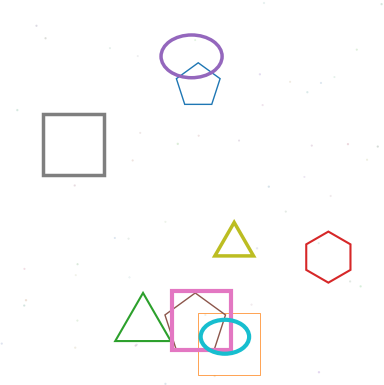[{"shape": "pentagon", "thickness": 1, "radius": 0.3, "center": [0.515, 0.777]}, {"shape": "square", "thickness": 0.5, "radius": 0.4, "center": [0.594, 0.107]}, {"shape": "triangle", "thickness": 1.5, "radius": 0.42, "center": [0.372, 0.156]}, {"shape": "hexagon", "thickness": 1.5, "radius": 0.33, "center": [0.853, 0.332]}, {"shape": "oval", "thickness": 2.5, "radius": 0.4, "center": [0.498, 0.854]}, {"shape": "pentagon", "thickness": 1, "radius": 0.41, "center": [0.507, 0.156]}, {"shape": "square", "thickness": 3, "radius": 0.39, "center": [0.523, 0.167]}, {"shape": "square", "thickness": 2.5, "radius": 0.39, "center": [0.19, 0.624]}, {"shape": "triangle", "thickness": 2.5, "radius": 0.29, "center": [0.608, 0.364]}, {"shape": "oval", "thickness": 3, "radius": 0.31, "center": [0.584, 0.125]}]